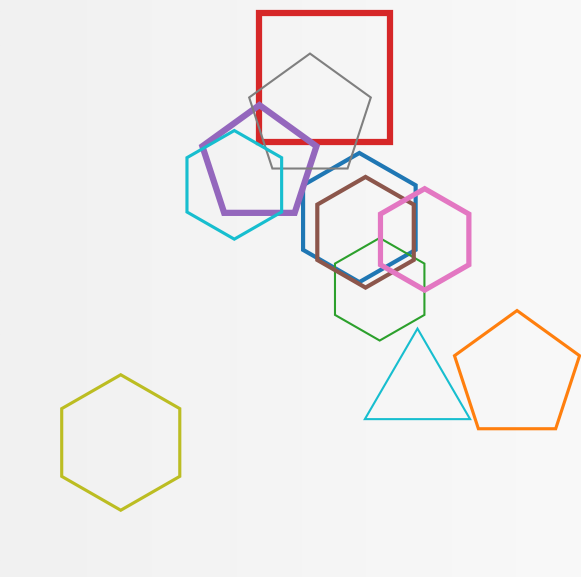[{"shape": "hexagon", "thickness": 2, "radius": 0.56, "center": [0.618, 0.622]}, {"shape": "pentagon", "thickness": 1.5, "radius": 0.57, "center": [0.89, 0.348]}, {"shape": "hexagon", "thickness": 1, "radius": 0.44, "center": [0.653, 0.498]}, {"shape": "square", "thickness": 3, "radius": 0.56, "center": [0.558, 0.865]}, {"shape": "pentagon", "thickness": 3, "radius": 0.52, "center": [0.446, 0.714]}, {"shape": "hexagon", "thickness": 2, "radius": 0.48, "center": [0.629, 0.597]}, {"shape": "hexagon", "thickness": 2.5, "radius": 0.44, "center": [0.731, 0.585]}, {"shape": "pentagon", "thickness": 1, "radius": 0.55, "center": [0.533, 0.796]}, {"shape": "hexagon", "thickness": 1.5, "radius": 0.59, "center": [0.208, 0.233]}, {"shape": "hexagon", "thickness": 1.5, "radius": 0.47, "center": [0.403, 0.679]}, {"shape": "triangle", "thickness": 1, "radius": 0.52, "center": [0.718, 0.326]}]